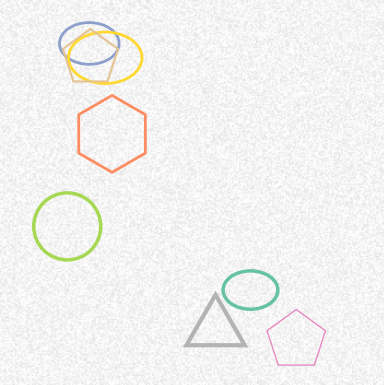[{"shape": "oval", "thickness": 2.5, "radius": 0.36, "center": [0.651, 0.247]}, {"shape": "hexagon", "thickness": 2, "radius": 0.5, "center": [0.291, 0.652]}, {"shape": "oval", "thickness": 2, "radius": 0.39, "center": [0.232, 0.887]}, {"shape": "pentagon", "thickness": 1, "radius": 0.4, "center": [0.77, 0.116]}, {"shape": "circle", "thickness": 2.5, "radius": 0.44, "center": [0.175, 0.412]}, {"shape": "oval", "thickness": 2, "radius": 0.48, "center": [0.273, 0.85]}, {"shape": "pentagon", "thickness": 1.5, "radius": 0.38, "center": [0.235, 0.849]}, {"shape": "triangle", "thickness": 3, "radius": 0.44, "center": [0.56, 0.147]}]